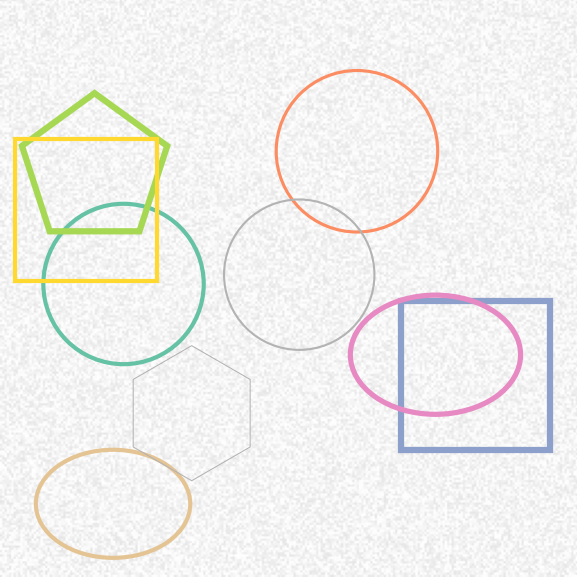[{"shape": "circle", "thickness": 2, "radius": 0.69, "center": [0.214, 0.507]}, {"shape": "circle", "thickness": 1.5, "radius": 0.7, "center": [0.618, 0.737]}, {"shape": "square", "thickness": 3, "radius": 0.64, "center": [0.824, 0.35]}, {"shape": "oval", "thickness": 2.5, "radius": 0.74, "center": [0.754, 0.385]}, {"shape": "pentagon", "thickness": 3, "radius": 0.66, "center": [0.164, 0.706]}, {"shape": "square", "thickness": 2, "radius": 0.62, "center": [0.15, 0.635]}, {"shape": "oval", "thickness": 2, "radius": 0.67, "center": [0.196, 0.127]}, {"shape": "circle", "thickness": 1, "radius": 0.65, "center": [0.518, 0.523]}, {"shape": "hexagon", "thickness": 0.5, "radius": 0.58, "center": [0.332, 0.284]}]